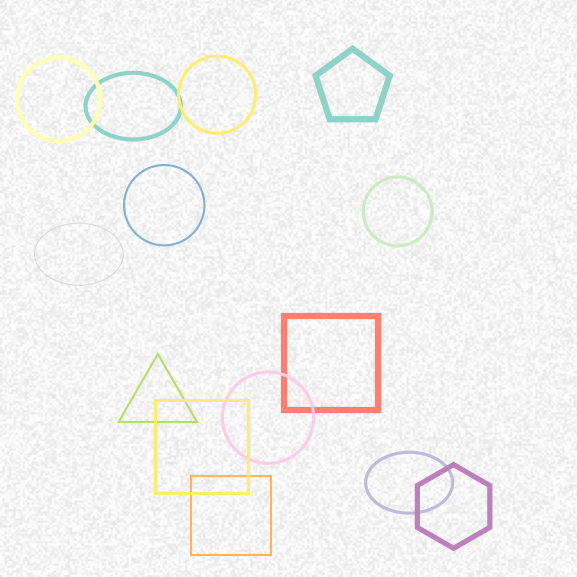[{"shape": "oval", "thickness": 2, "radius": 0.41, "center": [0.231, 0.815]}, {"shape": "pentagon", "thickness": 3, "radius": 0.34, "center": [0.611, 0.847]}, {"shape": "circle", "thickness": 2, "radius": 0.36, "center": [0.102, 0.827]}, {"shape": "oval", "thickness": 1.5, "radius": 0.38, "center": [0.709, 0.163]}, {"shape": "square", "thickness": 3, "radius": 0.41, "center": [0.574, 0.371]}, {"shape": "circle", "thickness": 1, "radius": 0.35, "center": [0.284, 0.644]}, {"shape": "square", "thickness": 1, "radius": 0.34, "center": [0.4, 0.106]}, {"shape": "triangle", "thickness": 1, "radius": 0.39, "center": [0.273, 0.308]}, {"shape": "circle", "thickness": 1.5, "radius": 0.39, "center": [0.464, 0.276]}, {"shape": "oval", "thickness": 0.5, "radius": 0.38, "center": [0.137, 0.559]}, {"shape": "hexagon", "thickness": 2.5, "radius": 0.36, "center": [0.785, 0.122]}, {"shape": "circle", "thickness": 1.5, "radius": 0.3, "center": [0.689, 0.633]}, {"shape": "circle", "thickness": 1.5, "radius": 0.33, "center": [0.376, 0.835]}, {"shape": "square", "thickness": 1.5, "radius": 0.4, "center": [0.349, 0.226]}]